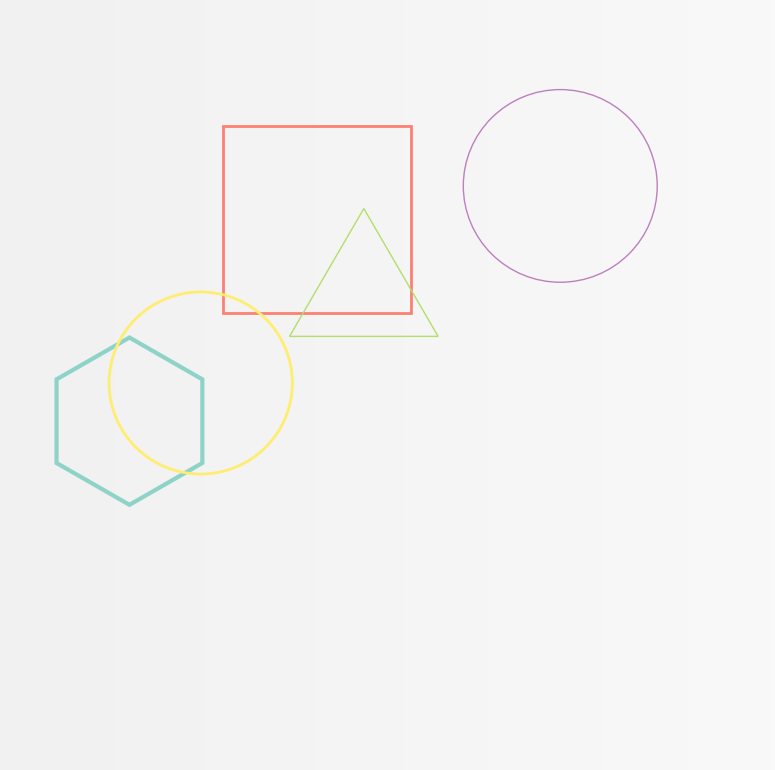[{"shape": "hexagon", "thickness": 1.5, "radius": 0.54, "center": [0.167, 0.453]}, {"shape": "square", "thickness": 1, "radius": 0.61, "center": [0.409, 0.715]}, {"shape": "triangle", "thickness": 0.5, "radius": 0.55, "center": [0.469, 0.618]}, {"shape": "circle", "thickness": 0.5, "radius": 0.63, "center": [0.723, 0.759]}, {"shape": "circle", "thickness": 1, "radius": 0.59, "center": [0.259, 0.503]}]